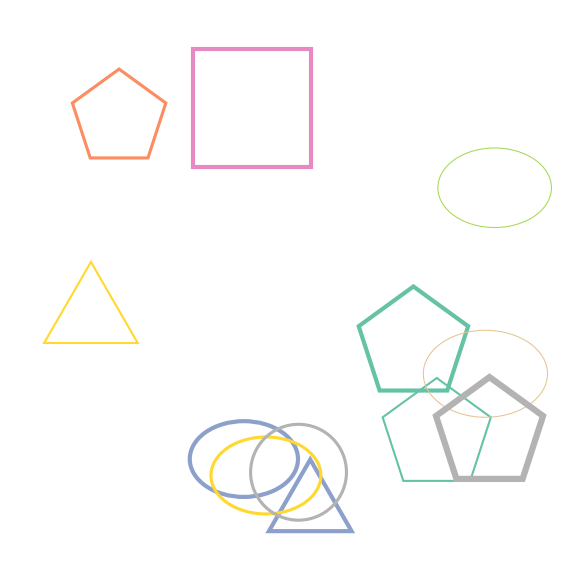[{"shape": "pentagon", "thickness": 2, "radius": 0.5, "center": [0.716, 0.403]}, {"shape": "pentagon", "thickness": 1, "radius": 0.49, "center": [0.756, 0.246]}, {"shape": "pentagon", "thickness": 1.5, "radius": 0.43, "center": [0.206, 0.794]}, {"shape": "oval", "thickness": 2, "radius": 0.47, "center": [0.422, 0.204]}, {"shape": "triangle", "thickness": 2, "radius": 0.41, "center": [0.537, 0.121]}, {"shape": "square", "thickness": 2, "radius": 0.51, "center": [0.436, 0.812]}, {"shape": "oval", "thickness": 0.5, "radius": 0.49, "center": [0.857, 0.674]}, {"shape": "oval", "thickness": 1.5, "radius": 0.48, "center": [0.46, 0.176]}, {"shape": "triangle", "thickness": 1, "radius": 0.47, "center": [0.157, 0.452]}, {"shape": "oval", "thickness": 0.5, "radius": 0.54, "center": [0.841, 0.352]}, {"shape": "pentagon", "thickness": 3, "radius": 0.49, "center": [0.848, 0.249]}, {"shape": "circle", "thickness": 1.5, "radius": 0.41, "center": [0.517, 0.181]}]